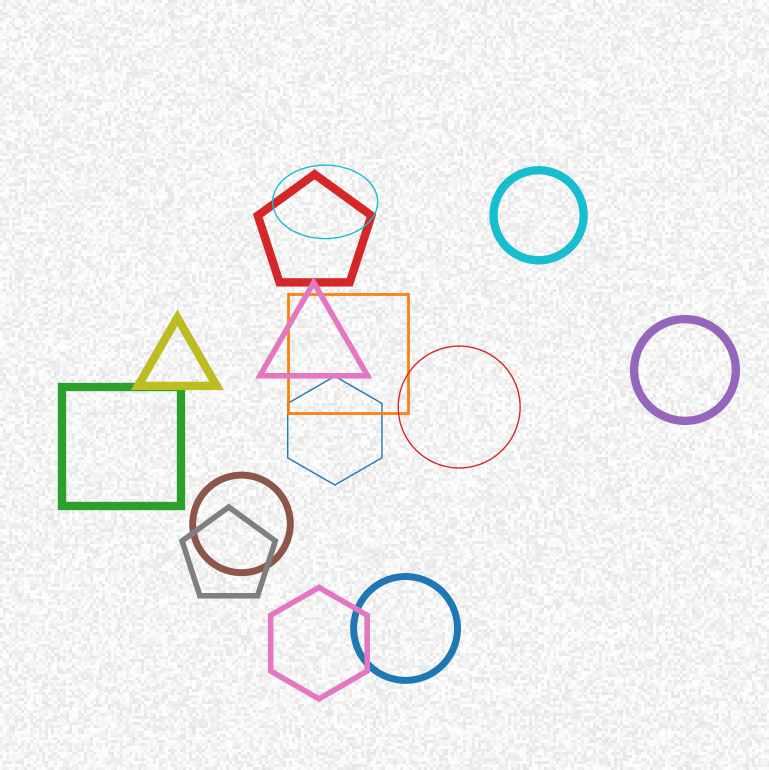[{"shape": "hexagon", "thickness": 0.5, "radius": 0.35, "center": [0.435, 0.441]}, {"shape": "circle", "thickness": 2.5, "radius": 0.34, "center": [0.527, 0.184]}, {"shape": "square", "thickness": 1, "radius": 0.39, "center": [0.452, 0.541]}, {"shape": "square", "thickness": 3, "radius": 0.39, "center": [0.157, 0.42]}, {"shape": "pentagon", "thickness": 3, "radius": 0.39, "center": [0.409, 0.696]}, {"shape": "circle", "thickness": 0.5, "radius": 0.4, "center": [0.596, 0.471]}, {"shape": "circle", "thickness": 3, "radius": 0.33, "center": [0.89, 0.52]}, {"shape": "circle", "thickness": 2.5, "radius": 0.32, "center": [0.314, 0.32]}, {"shape": "triangle", "thickness": 2, "radius": 0.4, "center": [0.407, 0.552]}, {"shape": "hexagon", "thickness": 2, "radius": 0.36, "center": [0.414, 0.165]}, {"shape": "pentagon", "thickness": 2, "radius": 0.32, "center": [0.297, 0.278]}, {"shape": "triangle", "thickness": 3, "radius": 0.29, "center": [0.23, 0.528]}, {"shape": "circle", "thickness": 3, "radius": 0.29, "center": [0.699, 0.72]}, {"shape": "oval", "thickness": 0.5, "radius": 0.34, "center": [0.422, 0.738]}]